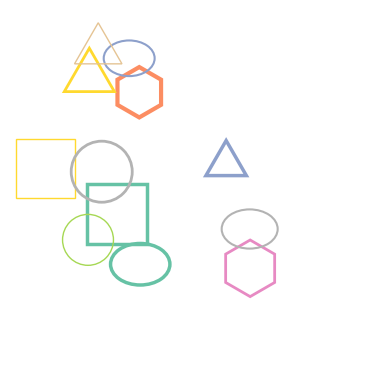[{"shape": "square", "thickness": 2.5, "radius": 0.39, "center": [0.304, 0.444]}, {"shape": "oval", "thickness": 2.5, "radius": 0.39, "center": [0.364, 0.314]}, {"shape": "hexagon", "thickness": 3, "radius": 0.33, "center": [0.362, 0.76]}, {"shape": "triangle", "thickness": 2.5, "radius": 0.3, "center": [0.587, 0.574]}, {"shape": "oval", "thickness": 1.5, "radius": 0.33, "center": [0.336, 0.849]}, {"shape": "hexagon", "thickness": 2, "radius": 0.37, "center": [0.65, 0.303]}, {"shape": "circle", "thickness": 1, "radius": 0.33, "center": [0.229, 0.377]}, {"shape": "square", "thickness": 1, "radius": 0.39, "center": [0.119, 0.562]}, {"shape": "triangle", "thickness": 2, "radius": 0.38, "center": [0.232, 0.8]}, {"shape": "triangle", "thickness": 1, "radius": 0.36, "center": [0.255, 0.87]}, {"shape": "oval", "thickness": 1.5, "radius": 0.36, "center": [0.649, 0.405]}, {"shape": "circle", "thickness": 2, "radius": 0.4, "center": [0.264, 0.554]}]